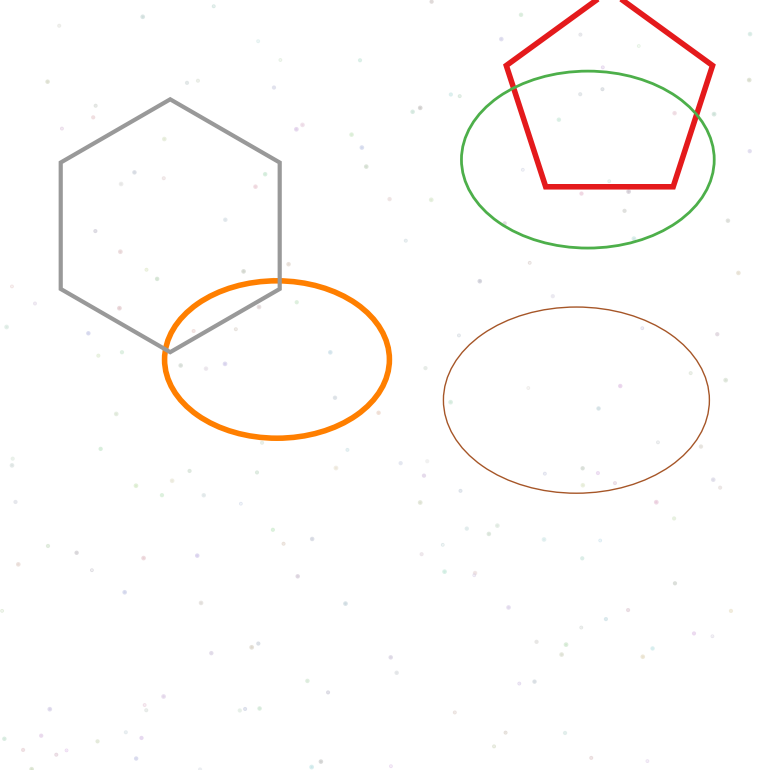[{"shape": "pentagon", "thickness": 2, "radius": 0.7, "center": [0.791, 0.871]}, {"shape": "oval", "thickness": 1, "radius": 0.82, "center": [0.763, 0.793]}, {"shape": "oval", "thickness": 2, "radius": 0.73, "center": [0.36, 0.533]}, {"shape": "oval", "thickness": 0.5, "radius": 0.86, "center": [0.749, 0.48]}, {"shape": "hexagon", "thickness": 1.5, "radius": 0.82, "center": [0.221, 0.707]}]